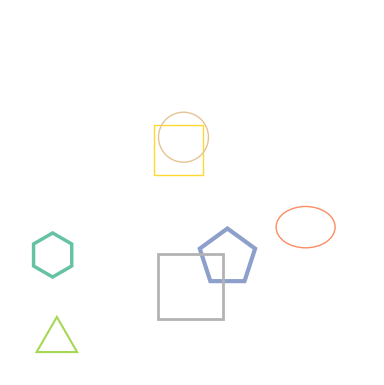[{"shape": "hexagon", "thickness": 2.5, "radius": 0.29, "center": [0.137, 0.338]}, {"shape": "oval", "thickness": 1, "radius": 0.38, "center": [0.794, 0.41]}, {"shape": "pentagon", "thickness": 3, "radius": 0.38, "center": [0.591, 0.331]}, {"shape": "triangle", "thickness": 1.5, "radius": 0.3, "center": [0.148, 0.116]}, {"shape": "square", "thickness": 1, "radius": 0.32, "center": [0.463, 0.61]}, {"shape": "circle", "thickness": 1, "radius": 0.32, "center": [0.477, 0.644]}, {"shape": "square", "thickness": 2, "radius": 0.43, "center": [0.494, 0.256]}]